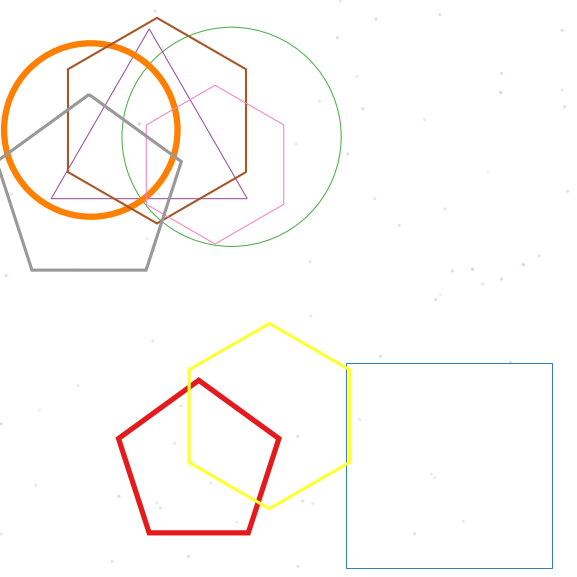[{"shape": "pentagon", "thickness": 2.5, "radius": 0.73, "center": [0.344, 0.195]}, {"shape": "square", "thickness": 0.5, "radius": 0.89, "center": [0.777, 0.193]}, {"shape": "circle", "thickness": 0.5, "radius": 0.95, "center": [0.401, 0.762]}, {"shape": "triangle", "thickness": 0.5, "radius": 0.98, "center": [0.258, 0.753]}, {"shape": "circle", "thickness": 3, "radius": 0.75, "center": [0.157, 0.774]}, {"shape": "hexagon", "thickness": 1.5, "radius": 0.8, "center": [0.466, 0.279]}, {"shape": "hexagon", "thickness": 1, "radius": 0.89, "center": [0.272, 0.79]}, {"shape": "hexagon", "thickness": 0.5, "radius": 0.69, "center": [0.372, 0.714]}, {"shape": "pentagon", "thickness": 1.5, "radius": 0.84, "center": [0.154, 0.667]}]